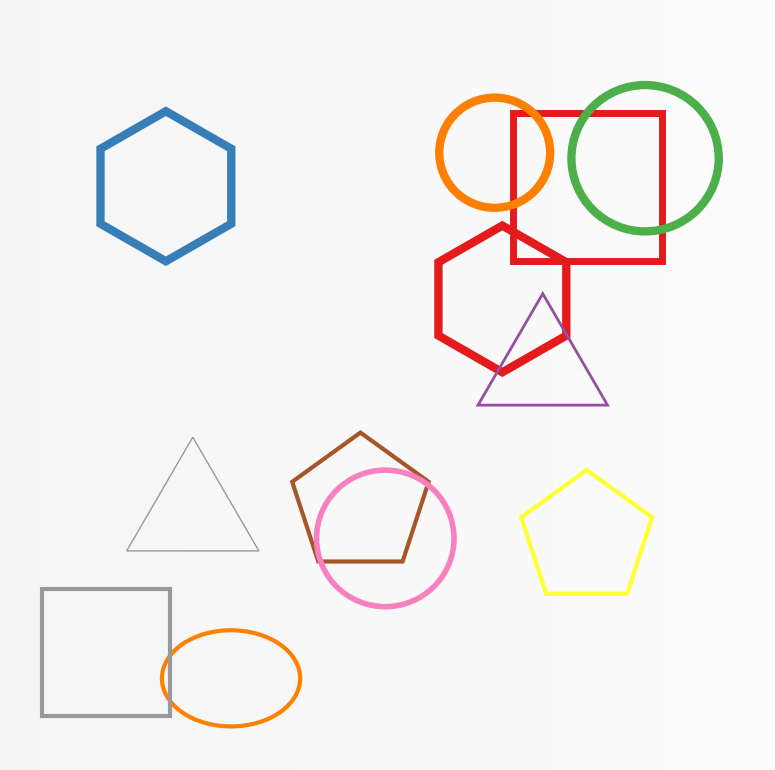[{"shape": "square", "thickness": 2.5, "radius": 0.48, "center": [0.758, 0.757]}, {"shape": "hexagon", "thickness": 3, "radius": 0.48, "center": [0.648, 0.612]}, {"shape": "hexagon", "thickness": 3, "radius": 0.49, "center": [0.214, 0.758]}, {"shape": "circle", "thickness": 3, "radius": 0.48, "center": [0.832, 0.795]}, {"shape": "triangle", "thickness": 1, "radius": 0.48, "center": [0.7, 0.522]}, {"shape": "oval", "thickness": 1.5, "radius": 0.45, "center": [0.298, 0.119]}, {"shape": "circle", "thickness": 3, "radius": 0.36, "center": [0.638, 0.802]}, {"shape": "pentagon", "thickness": 1.5, "radius": 0.44, "center": [0.757, 0.301]}, {"shape": "pentagon", "thickness": 1.5, "radius": 0.46, "center": [0.465, 0.346]}, {"shape": "circle", "thickness": 2, "radius": 0.44, "center": [0.497, 0.301]}, {"shape": "square", "thickness": 1.5, "radius": 0.41, "center": [0.136, 0.153]}, {"shape": "triangle", "thickness": 0.5, "radius": 0.49, "center": [0.249, 0.334]}]